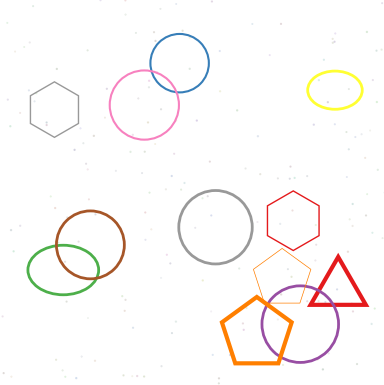[{"shape": "hexagon", "thickness": 1, "radius": 0.39, "center": [0.762, 0.427]}, {"shape": "triangle", "thickness": 3, "radius": 0.41, "center": [0.878, 0.25]}, {"shape": "circle", "thickness": 1.5, "radius": 0.38, "center": [0.467, 0.836]}, {"shape": "oval", "thickness": 2, "radius": 0.46, "center": [0.164, 0.299]}, {"shape": "circle", "thickness": 2, "radius": 0.5, "center": [0.78, 0.158]}, {"shape": "pentagon", "thickness": 0.5, "radius": 0.39, "center": [0.733, 0.276]}, {"shape": "pentagon", "thickness": 3, "radius": 0.48, "center": [0.667, 0.133]}, {"shape": "oval", "thickness": 2, "radius": 0.35, "center": [0.87, 0.766]}, {"shape": "circle", "thickness": 2, "radius": 0.44, "center": [0.235, 0.364]}, {"shape": "circle", "thickness": 1.5, "radius": 0.45, "center": [0.375, 0.727]}, {"shape": "hexagon", "thickness": 1, "radius": 0.36, "center": [0.141, 0.715]}, {"shape": "circle", "thickness": 2, "radius": 0.48, "center": [0.56, 0.41]}]